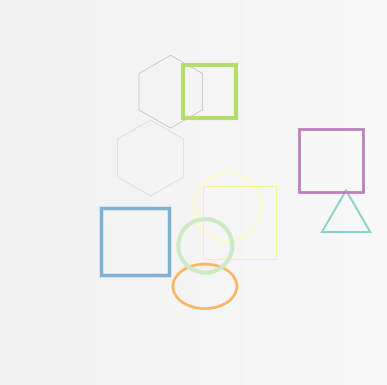[{"shape": "triangle", "thickness": 1.5, "radius": 0.36, "center": [0.893, 0.433]}, {"shape": "circle", "thickness": 1, "radius": 0.44, "center": [0.587, 0.462]}, {"shape": "hexagon", "thickness": 0.5, "radius": 0.47, "center": [0.44, 0.762]}, {"shape": "square", "thickness": 2.5, "radius": 0.44, "center": [0.348, 0.372]}, {"shape": "oval", "thickness": 2, "radius": 0.41, "center": [0.529, 0.256]}, {"shape": "square", "thickness": 3, "radius": 0.34, "center": [0.541, 0.762]}, {"shape": "hexagon", "thickness": 0.5, "radius": 0.49, "center": [0.389, 0.59]}, {"shape": "square", "thickness": 2, "radius": 0.41, "center": [0.855, 0.583]}, {"shape": "circle", "thickness": 3, "radius": 0.35, "center": [0.53, 0.362]}, {"shape": "square", "thickness": 0.5, "radius": 0.47, "center": [0.618, 0.421]}]